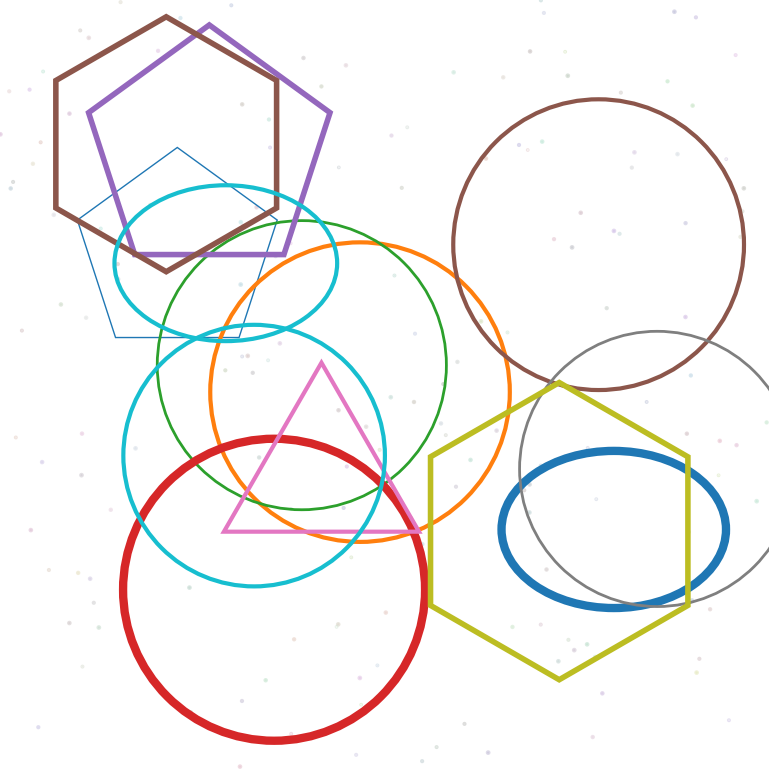[{"shape": "pentagon", "thickness": 0.5, "radius": 0.68, "center": [0.23, 0.672]}, {"shape": "oval", "thickness": 3, "radius": 0.73, "center": [0.797, 0.312]}, {"shape": "circle", "thickness": 1.5, "radius": 0.97, "center": [0.468, 0.491]}, {"shape": "circle", "thickness": 1, "radius": 0.94, "center": [0.392, 0.526]}, {"shape": "circle", "thickness": 3, "radius": 0.98, "center": [0.356, 0.234]}, {"shape": "pentagon", "thickness": 2, "radius": 0.82, "center": [0.272, 0.803]}, {"shape": "circle", "thickness": 1.5, "radius": 0.94, "center": [0.777, 0.682]}, {"shape": "hexagon", "thickness": 2, "radius": 0.83, "center": [0.216, 0.813]}, {"shape": "triangle", "thickness": 1.5, "radius": 0.73, "center": [0.417, 0.383]}, {"shape": "circle", "thickness": 1, "radius": 0.89, "center": [0.853, 0.391]}, {"shape": "hexagon", "thickness": 2, "radius": 0.96, "center": [0.726, 0.31]}, {"shape": "oval", "thickness": 1.5, "radius": 0.72, "center": [0.293, 0.658]}, {"shape": "circle", "thickness": 1.5, "radius": 0.85, "center": [0.33, 0.408]}]